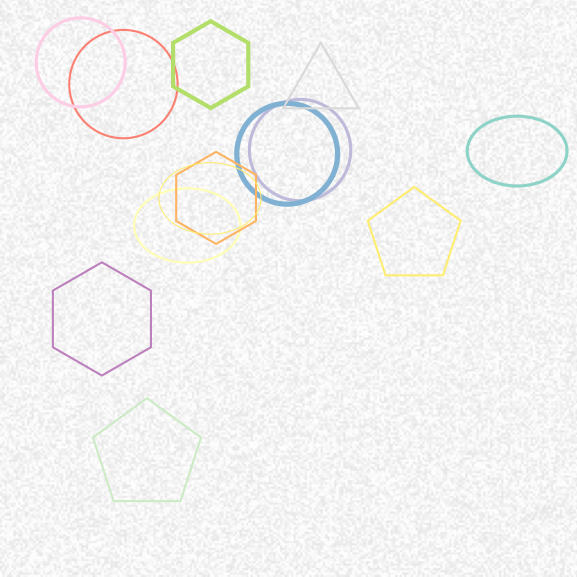[{"shape": "oval", "thickness": 1.5, "radius": 0.43, "center": [0.895, 0.738]}, {"shape": "oval", "thickness": 1, "radius": 0.46, "center": [0.324, 0.609]}, {"shape": "circle", "thickness": 1.5, "radius": 0.44, "center": [0.52, 0.739]}, {"shape": "circle", "thickness": 1, "radius": 0.47, "center": [0.214, 0.854]}, {"shape": "circle", "thickness": 2.5, "radius": 0.44, "center": [0.497, 0.733]}, {"shape": "hexagon", "thickness": 1, "radius": 0.4, "center": [0.374, 0.656]}, {"shape": "hexagon", "thickness": 2, "radius": 0.38, "center": [0.365, 0.887]}, {"shape": "circle", "thickness": 1.5, "radius": 0.39, "center": [0.14, 0.891]}, {"shape": "triangle", "thickness": 1, "radius": 0.38, "center": [0.556, 0.849]}, {"shape": "hexagon", "thickness": 1, "radius": 0.49, "center": [0.176, 0.447]}, {"shape": "pentagon", "thickness": 1, "radius": 0.49, "center": [0.255, 0.211]}, {"shape": "pentagon", "thickness": 1, "radius": 0.42, "center": [0.717, 0.591]}, {"shape": "oval", "thickness": 0.5, "radius": 0.44, "center": [0.364, 0.656]}]